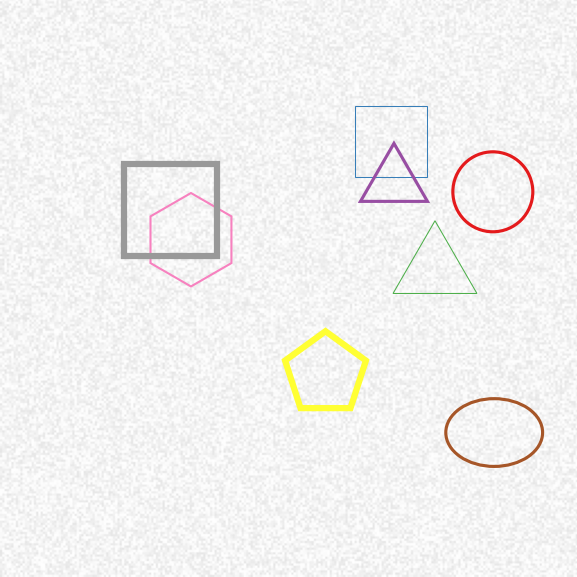[{"shape": "circle", "thickness": 1.5, "radius": 0.35, "center": [0.853, 0.667]}, {"shape": "square", "thickness": 0.5, "radius": 0.31, "center": [0.677, 0.754]}, {"shape": "triangle", "thickness": 0.5, "radius": 0.42, "center": [0.753, 0.533]}, {"shape": "triangle", "thickness": 1.5, "radius": 0.33, "center": [0.682, 0.684]}, {"shape": "pentagon", "thickness": 3, "radius": 0.37, "center": [0.564, 0.352]}, {"shape": "oval", "thickness": 1.5, "radius": 0.42, "center": [0.856, 0.25]}, {"shape": "hexagon", "thickness": 1, "radius": 0.4, "center": [0.331, 0.584]}, {"shape": "square", "thickness": 3, "radius": 0.4, "center": [0.295, 0.635]}]